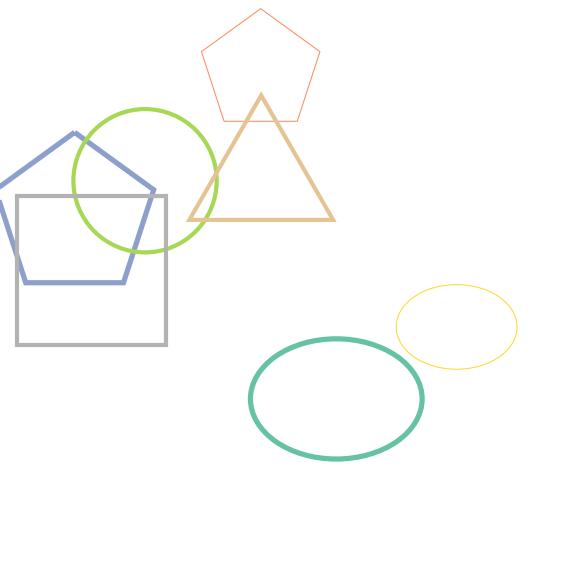[{"shape": "oval", "thickness": 2.5, "radius": 0.74, "center": [0.582, 0.308]}, {"shape": "pentagon", "thickness": 0.5, "radius": 0.54, "center": [0.451, 0.876]}, {"shape": "pentagon", "thickness": 2.5, "radius": 0.72, "center": [0.129, 0.626]}, {"shape": "circle", "thickness": 2, "radius": 0.62, "center": [0.251, 0.686]}, {"shape": "oval", "thickness": 0.5, "radius": 0.52, "center": [0.791, 0.433]}, {"shape": "triangle", "thickness": 2, "radius": 0.72, "center": [0.452, 0.69]}, {"shape": "square", "thickness": 2, "radius": 0.64, "center": [0.159, 0.53]}]